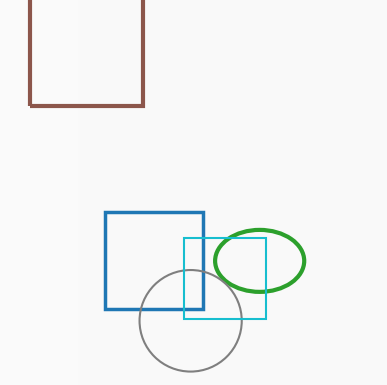[{"shape": "square", "thickness": 2.5, "radius": 0.63, "center": [0.398, 0.324]}, {"shape": "oval", "thickness": 3, "radius": 0.57, "center": [0.67, 0.322]}, {"shape": "square", "thickness": 3, "radius": 0.73, "center": [0.224, 0.872]}, {"shape": "circle", "thickness": 1.5, "radius": 0.66, "center": [0.492, 0.167]}, {"shape": "square", "thickness": 1.5, "radius": 0.53, "center": [0.58, 0.277]}]